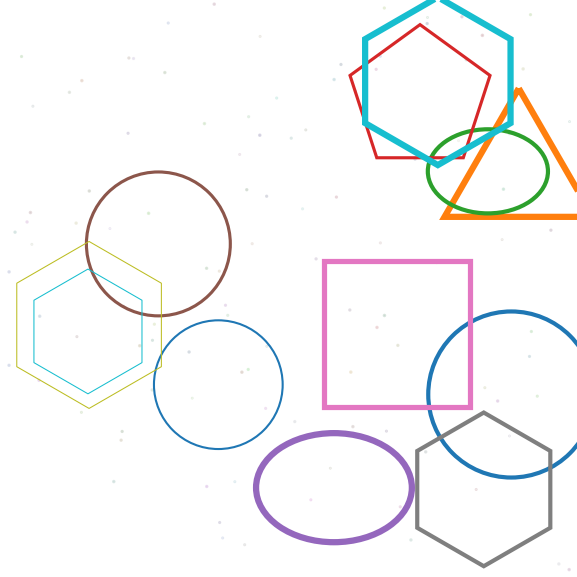[{"shape": "circle", "thickness": 1, "radius": 0.56, "center": [0.378, 0.333]}, {"shape": "circle", "thickness": 2, "radius": 0.72, "center": [0.885, 0.316]}, {"shape": "triangle", "thickness": 3, "radius": 0.74, "center": [0.898, 0.698]}, {"shape": "oval", "thickness": 2, "radius": 0.52, "center": [0.845, 0.702]}, {"shape": "pentagon", "thickness": 1.5, "radius": 0.64, "center": [0.727, 0.829]}, {"shape": "oval", "thickness": 3, "radius": 0.67, "center": [0.578, 0.155]}, {"shape": "circle", "thickness": 1.5, "radius": 0.62, "center": [0.274, 0.577]}, {"shape": "square", "thickness": 2.5, "radius": 0.63, "center": [0.687, 0.421]}, {"shape": "hexagon", "thickness": 2, "radius": 0.67, "center": [0.838, 0.152]}, {"shape": "hexagon", "thickness": 0.5, "radius": 0.72, "center": [0.154, 0.436]}, {"shape": "hexagon", "thickness": 0.5, "radius": 0.54, "center": [0.152, 0.425]}, {"shape": "hexagon", "thickness": 3, "radius": 0.73, "center": [0.758, 0.859]}]